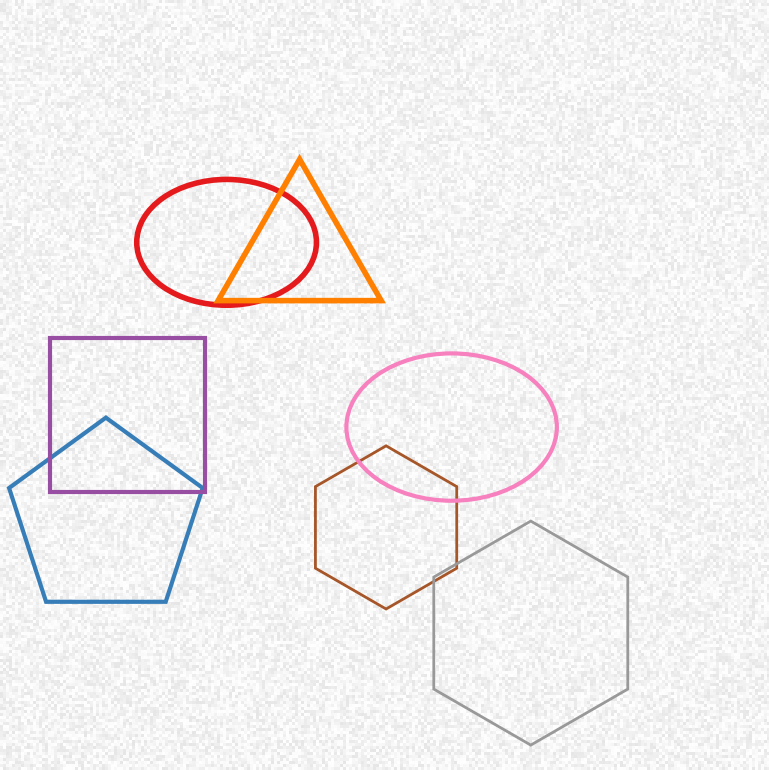[{"shape": "oval", "thickness": 2, "radius": 0.58, "center": [0.294, 0.685]}, {"shape": "pentagon", "thickness": 1.5, "radius": 0.66, "center": [0.138, 0.325]}, {"shape": "square", "thickness": 1.5, "radius": 0.5, "center": [0.166, 0.461]}, {"shape": "triangle", "thickness": 2, "radius": 0.61, "center": [0.389, 0.671]}, {"shape": "hexagon", "thickness": 1, "radius": 0.53, "center": [0.501, 0.315]}, {"shape": "oval", "thickness": 1.5, "radius": 0.68, "center": [0.587, 0.445]}, {"shape": "hexagon", "thickness": 1, "radius": 0.73, "center": [0.689, 0.178]}]